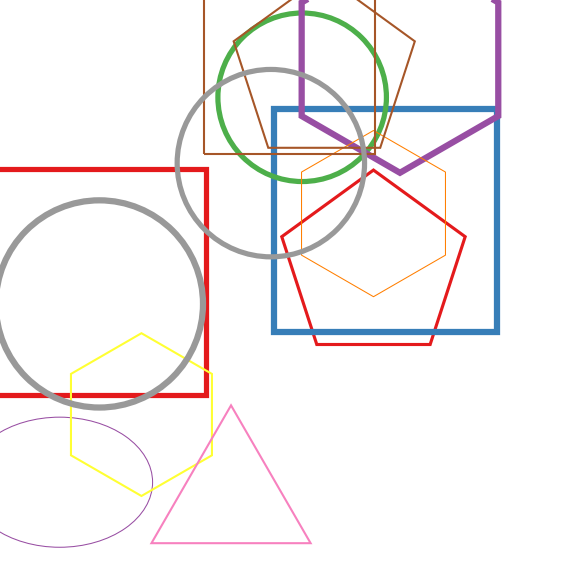[{"shape": "square", "thickness": 2.5, "radius": 0.98, "center": [0.161, 0.511]}, {"shape": "pentagon", "thickness": 1.5, "radius": 0.83, "center": [0.647, 0.538]}, {"shape": "square", "thickness": 3, "radius": 0.96, "center": [0.667, 0.618]}, {"shape": "circle", "thickness": 2.5, "radius": 0.73, "center": [0.523, 0.831]}, {"shape": "oval", "thickness": 0.5, "radius": 0.8, "center": [0.103, 0.164]}, {"shape": "hexagon", "thickness": 3, "radius": 0.98, "center": [0.693, 0.897]}, {"shape": "hexagon", "thickness": 0.5, "radius": 0.72, "center": [0.647, 0.629]}, {"shape": "hexagon", "thickness": 1, "radius": 0.7, "center": [0.245, 0.281]}, {"shape": "pentagon", "thickness": 1, "radius": 0.82, "center": [0.561, 0.877]}, {"shape": "square", "thickness": 1, "radius": 0.74, "center": [0.501, 0.88]}, {"shape": "triangle", "thickness": 1, "radius": 0.8, "center": [0.4, 0.138]}, {"shape": "circle", "thickness": 2.5, "radius": 0.81, "center": [0.469, 0.717]}, {"shape": "circle", "thickness": 3, "radius": 0.9, "center": [0.172, 0.473]}]